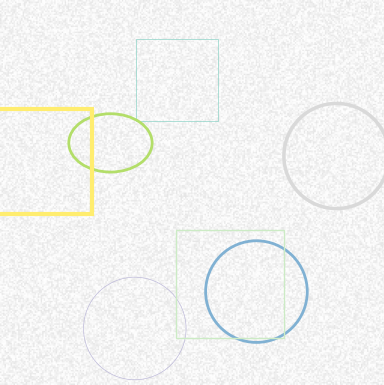[{"shape": "square", "thickness": 0.5, "radius": 0.53, "center": [0.46, 0.793]}, {"shape": "circle", "thickness": 0.5, "radius": 0.67, "center": [0.35, 0.147]}, {"shape": "circle", "thickness": 2, "radius": 0.66, "center": [0.666, 0.243]}, {"shape": "oval", "thickness": 2, "radius": 0.54, "center": [0.287, 0.629]}, {"shape": "circle", "thickness": 2.5, "radius": 0.68, "center": [0.874, 0.595]}, {"shape": "square", "thickness": 1, "radius": 0.7, "center": [0.597, 0.262]}, {"shape": "square", "thickness": 3, "radius": 0.68, "center": [0.102, 0.581]}]